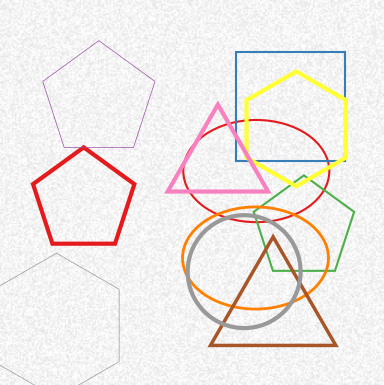[{"shape": "oval", "thickness": 1.5, "radius": 0.95, "center": [0.666, 0.556]}, {"shape": "pentagon", "thickness": 3, "radius": 0.69, "center": [0.217, 0.479]}, {"shape": "square", "thickness": 1.5, "radius": 0.71, "center": [0.754, 0.724]}, {"shape": "pentagon", "thickness": 1.5, "radius": 0.69, "center": [0.789, 0.407]}, {"shape": "pentagon", "thickness": 0.5, "radius": 0.77, "center": [0.257, 0.741]}, {"shape": "oval", "thickness": 2, "radius": 0.95, "center": [0.664, 0.33]}, {"shape": "hexagon", "thickness": 3, "radius": 0.75, "center": [0.77, 0.665]}, {"shape": "triangle", "thickness": 2.5, "radius": 0.94, "center": [0.709, 0.197]}, {"shape": "triangle", "thickness": 3, "radius": 0.75, "center": [0.566, 0.578]}, {"shape": "hexagon", "thickness": 0.5, "radius": 0.94, "center": [0.147, 0.155]}, {"shape": "circle", "thickness": 3, "radius": 0.73, "center": [0.634, 0.294]}]